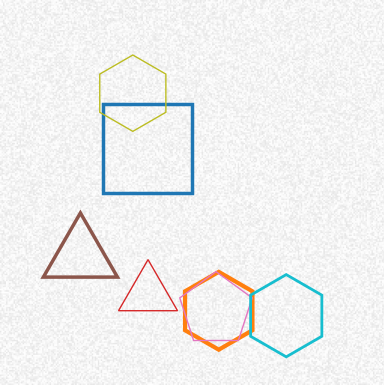[{"shape": "square", "thickness": 2.5, "radius": 0.58, "center": [0.383, 0.615]}, {"shape": "hexagon", "thickness": 3, "radius": 0.51, "center": [0.568, 0.193]}, {"shape": "triangle", "thickness": 1, "radius": 0.44, "center": [0.384, 0.237]}, {"shape": "triangle", "thickness": 2.5, "radius": 0.56, "center": [0.209, 0.336]}, {"shape": "pentagon", "thickness": 1, "radius": 0.49, "center": [0.561, 0.196]}, {"shape": "hexagon", "thickness": 1, "radius": 0.5, "center": [0.345, 0.758]}, {"shape": "hexagon", "thickness": 2, "radius": 0.53, "center": [0.743, 0.18]}]